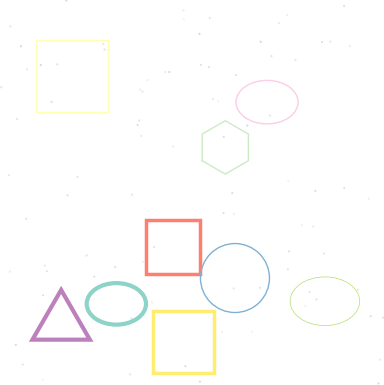[{"shape": "oval", "thickness": 3, "radius": 0.39, "center": [0.302, 0.211]}, {"shape": "square", "thickness": 1, "radius": 0.47, "center": [0.187, 0.802]}, {"shape": "square", "thickness": 2.5, "radius": 0.35, "center": [0.448, 0.358]}, {"shape": "circle", "thickness": 1, "radius": 0.45, "center": [0.61, 0.278]}, {"shape": "oval", "thickness": 0.5, "radius": 0.45, "center": [0.844, 0.218]}, {"shape": "oval", "thickness": 1, "radius": 0.4, "center": [0.694, 0.735]}, {"shape": "triangle", "thickness": 3, "radius": 0.43, "center": [0.159, 0.161]}, {"shape": "hexagon", "thickness": 1, "radius": 0.35, "center": [0.585, 0.617]}, {"shape": "square", "thickness": 2.5, "radius": 0.4, "center": [0.477, 0.111]}]